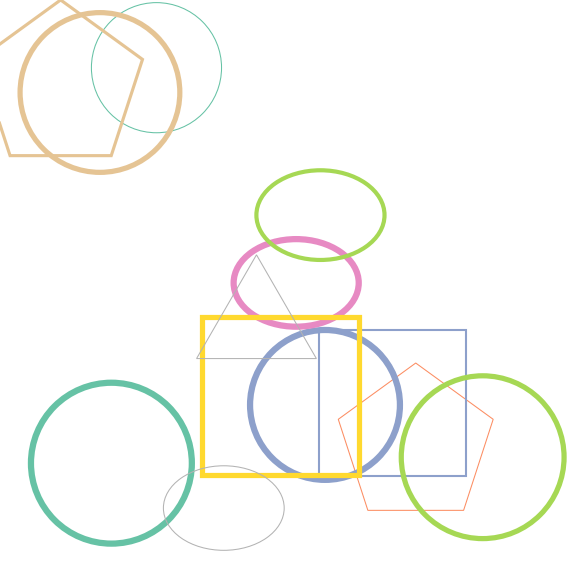[{"shape": "circle", "thickness": 3, "radius": 0.7, "center": [0.193, 0.197]}, {"shape": "circle", "thickness": 0.5, "radius": 0.56, "center": [0.271, 0.882]}, {"shape": "pentagon", "thickness": 0.5, "radius": 0.71, "center": [0.72, 0.229]}, {"shape": "square", "thickness": 1, "radius": 0.64, "center": [0.68, 0.301]}, {"shape": "circle", "thickness": 3, "radius": 0.65, "center": [0.563, 0.298]}, {"shape": "oval", "thickness": 3, "radius": 0.54, "center": [0.513, 0.509]}, {"shape": "circle", "thickness": 2.5, "radius": 0.7, "center": [0.836, 0.207]}, {"shape": "oval", "thickness": 2, "radius": 0.55, "center": [0.555, 0.627]}, {"shape": "square", "thickness": 2.5, "radius": 0.68, "center": [0.485, 0.313]}, {"shape": "circle", "thickness": 2.5, "radius": 0.69, "center": [0.173, 0.839]}, {"shape": "pentagon", "thickness": 1.5, "radius": 0.75, "center": [0.105, 0.85]}, {"shape": "oval", "thickness": 0.5, "radius": 0.52, "center": [0.388, 0.119]}, {"shape": "triangle", "thickness": 0.5, "radius": 0.6, "center": [0.444, 0.438]}]